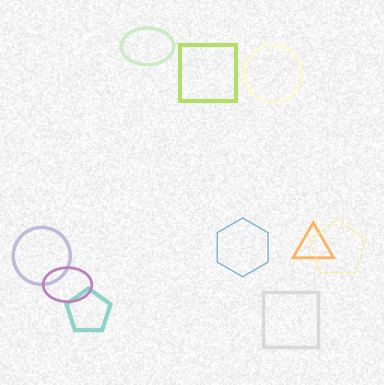[{"shape": "pentagon", "thickness": 3, "radius": 0.3, "center": [0.23, 0.191]}, {"shape": "circle", "thickness": 1, "radius": 0.37, "center": [0.709, 0.809]}, {"shape": "circle", "thickness": 2.5, "radius": 0.37, "center": [0.108, 0.335]}, {"shape": "hexagon", "thickness": 1, "radius": 0.38, "center": [0.63, 0.357]}, {"shape": "triangle", "thickness": 2, "radius": 0.3, "center": [0.814, 0.361]}, {"shape": "square", "thickness": 3, "radius": 0.37, "center": [0.541, 0.81]}, {"shape": "square", "thickness": 2.5, "radius": 0.36, "center": [0.755, 0.169]}, {"shape": "oval", "thickness": 2, "radius": 0.32, "center": [0.175, 0.261]}, {"shape": "oval", "thickness": 2.5, "radius": 0.34, "center": [0.383, 0.879]}, {"shape": "pentagon", "thickness": 0.5, "radius": 0.38, "center": [0.878, 0.353]}]